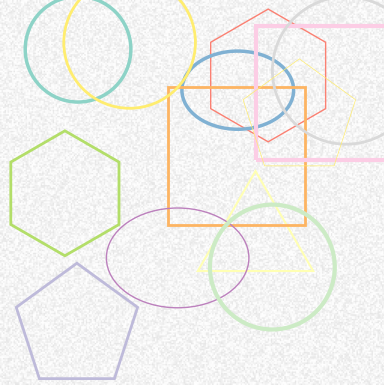[{"shape": "circle", "thickness": 2.5, "radius": 0.69, "center": [0.203, 0.872]}, {"shape": "triangle", "thickness": 1.5, "radius": 0.87, "center": [0.664, 0.383]}, {"shape": "pentagon", "thickness": 2, "radius": 0.83, "center": [0.2, 0.151]}, {"shape": "hexagon", "thickness": 1, "radius": 0.86, "center": [0.697, 0.804]}, {"shape": "oval", "thickness": 2.5, "radius": 0.73, "center": [0.618, 0.766]}, {"shape": "square", "thickness": 2, "radius": 0.89, "center": [0.615, 0.596]}, {"shape": "hexagon", "thickness": 2, "radius": 0.81, "center": [0.169, 0.498]}, {"shape": "square", "thickness": 3, "radius": 0.87, "center": [0.838, 0.757]}, {"shape": "circle", "thickness": 2, "radius": 0.96, "center": [0.899, 0.817]}, {"shape": "oval", "thickness": 1, "radius": 0.93, "center": [0.461, 0.33]}, {"shape": "circle", "thickness": 3, "radius": 0.81, "center": [0.707, 0.306]}, {"shape": "pentagon", "thickness": 0.5, "radius": 0.77, "center": [0.777, 0.693]}, {"shape": "circle", "thickness": 2, "radius": 0.85, "center": [0.337, 0.89]}]